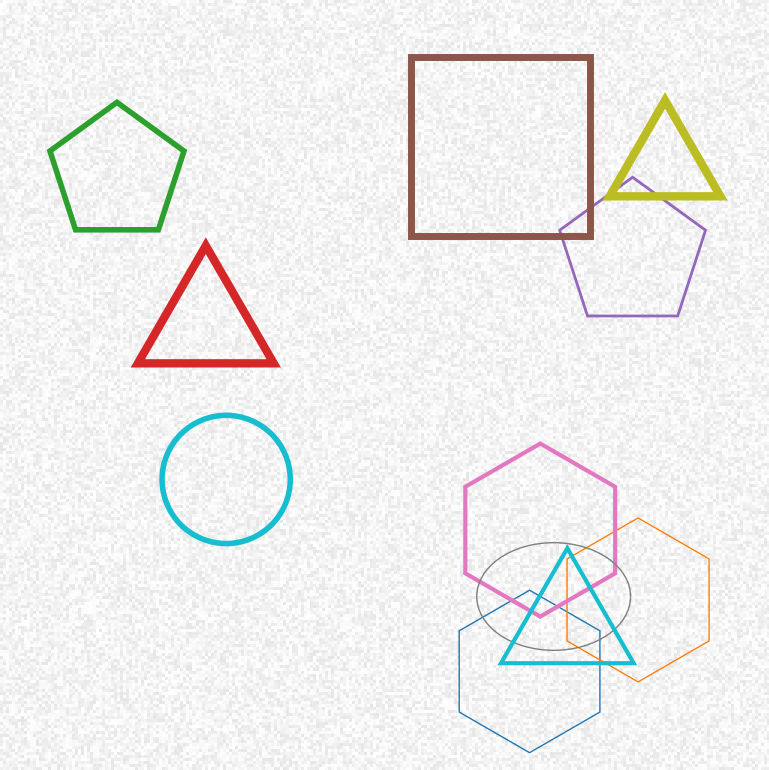[{"shape": "hexagon", "thickness": 0.5, "radius": 0.53, "center": [0.688, 0.128]}, {"shape": "hexagon", "thickness": 0.5, "radius": 0.53, "center": [0.829, 0.221]}, {"shape": "pentagon", "thickness": 2, "radius": 0.46, "center": [0.152, 0.776]}, {"shape": "triangle", "thickness": 3, "radius": 0.51, "center": [0.267, 0.579]}, {"shape": "pentagon", "thickness": 1, "radius": 0.5, "center": [0.822, 0.67]}, {"shape": "square", "thickness": 2.5, "radius": 0.58, "center": [0.65, 0.81]}, {"shape": "hexagon", "thickness": 1.5, "radius": 0.56, "center": [0.702, 0.312]}, {"shape": "oval", "thickness": 0.5, "radius": 0.5, "center": [0.719, 0.225]}, {"shape": "triangle", "thickness": 3, "radius": 0.42, "center": [0.864, 0.787]}, {"shape": "triangle", "thickness": 1.5, "radius": 0.5, "center": [0.737, 0.188]}, {"shape": "circle", "thickness": 2, "radius": 0.42, "center": [0.294, 0.377]}]